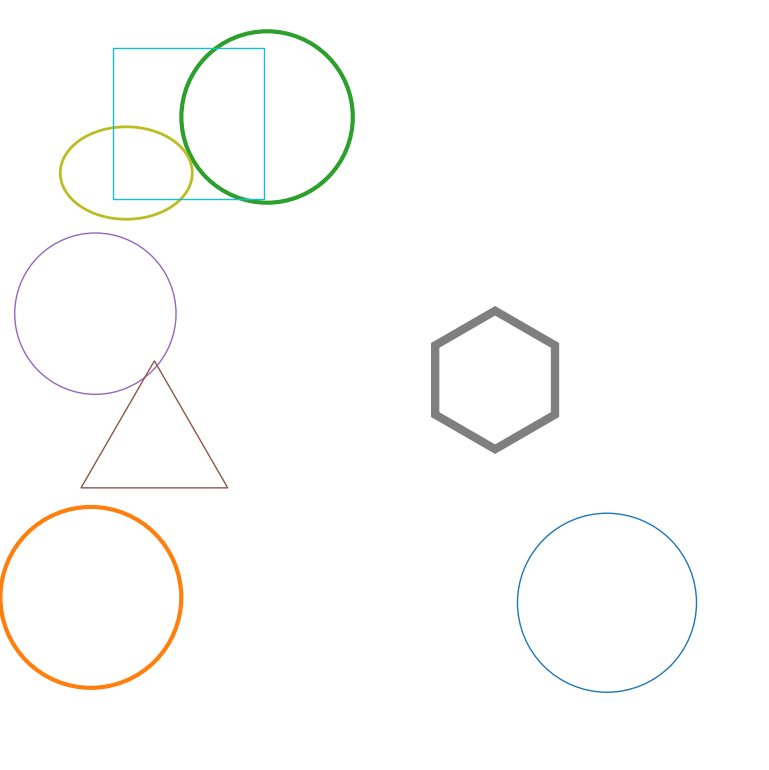[{"shape": "circle", "thickness": 0.5, "radius": 0.58, "center": [0.788, 0.217]}, {"shape": "circle", "thickness": 1.5, "radius": 0.59, "center": [0.118, 0.224]}, {"shape": "circle", "thickness": 1.5, "radius": 0.56, "center": [0.347, 0.848]}, {"shape": "circle", "thickness": 0.5, "radius": 0.52, "center": [0.124, 0.593]}, {"shape": "triangle", "thickness": 0.5, "radius": 0.55, "center": [0.201, 0.421]}, {"shape": "hexagon", "thickness": 3, "radius": 0.45, "center": [0.643, 0.507]}, {"shape": "oval", "thickness": 1, "radius": 0.43, "center": [0.164, 0.775]}, {"shape": "square", "thickness": 0.5, "radius": 0.49, "center": [0.245, 0.84]}]